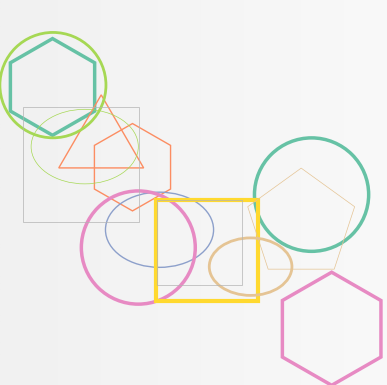[{"shape": "hexagon", "thickness": 2.5, "radius": 0.63, "center": [0.136, 0.774]}, {"shape": "circle", "thickness": 2.5, "radius": 0.74, "center": [0.804, 0.495]}, {"shape": "triangle", "thickness": 1, "radius": 0.63, "center": [0.261, 0.627]}, {"shape": "hexagon", "thickness": 1, "radius": 0.57, "center": [0.342, 0.566]}, {"shape": "oval", "thickness": 1, "radius": 0.7, "center": [0.412, 0.403]}, {"shape": "hexagon", "thickness": 2.5, "radius": 0.73, "center": [0.856, 0.146]}, {"shape": "circle", "thickness": 2.5, "radius": 0.73, "center": [0.357, 0.357]}, {"shape": "circle", "thickness": 2, "radius": 0.68, "center": [0.137, 0.779]}, {"shape": "oval", "thickness": 0.5, "radius": 0.69, "center": [0.219, 0.619]}, {"shape": "square", "thickness": 3, "radius": 0.66, "center": [0.535, 0.35]}, {"shape": "pentagon", "thickness": 0.5, "radius": 0.73, "center": [0.777, 0.418]}, {"shape": "oval", "thickness": 2, "radius": 0.53, "center": [0.647, 0.307]}, {"shape": "square", "thickness": 0.5, "radius": 0.75, "center": [0.209, 0.572]}, {"shape": "square", "thickness": 0.5, "radius": 0.55, "center": [0.515, 0.371]}]